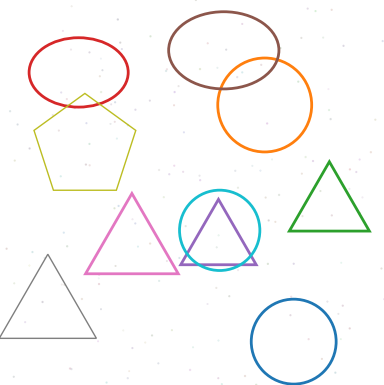[{"shape": "circle", "thickness": 2, "radius": 0.55, "center": [0.763, 0.113]}, {"shape": "circle", "thickness": 2, "radius": 0.61, "center": [0.688, 0.727]}, {"shape": "triangle", "thickness": 2, "radius": 0.6, "center": [0.855, 0.46]}, {"shape": "oval", "thickness": 2, "radius": 0.64, "center": [0.204, 0.812]}, {"shape": "triangle", "thickness": 2, "radius": 0.57, "center": [0.567, 0.369]}, {"shape": "oval", "thickness": 2, "radius": 0.72, "center": [0.581, 0.869]}, {"shape": "triangle", "thickness": 2, "radius": 0.7, "center": [0.343, 0.358]}, {"shape": "triangle", "thickness": 1, "radius": 0.73, "center": [0.124, 0.194]}, {"shape": "pentagon", "thickness": 1, "radius": 0.69, "center": [0.22, 0.618]}, {"shape": "circle", "thickness": 2, "radius": 0.52, "center": [0.571, 0.402]}]